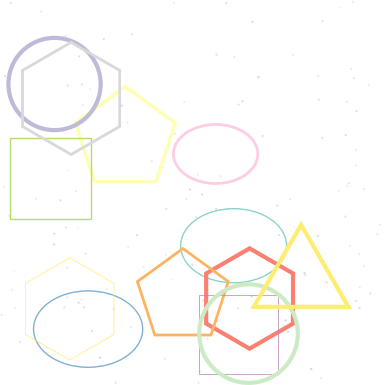[{"shape": "oval", "thickness": 1, "radius": 0.69, "center": [0.607, 0.362]}, {"shape": "pentagon", "thickness": 2.5, "radius": 0.68, "center": [0.325, 0.639]}, {"shape": "circle", "thickness": 3, "radius": 0.6, "center": [0.142, 0.782]}, {"shape": "hexagon", "thickness": 3, "radius": 0.65, "center": [0.648, 0.225]}, {"shape": "oval", "thickness": 1, "radius": 0.71, "center": [0.229, 0.145]}, {"shape": "pentagon", "thickness": 2, "radius": 0.62, "center": [0.475, 0.23]}, {"shape": "square", "thickness": 1, "radius": 0.53, "center": [0.132, 0.536]}, {"shape": "oval", "thickness": 2, "radius": 0.55, "center": [0.56, 0.6]}, {"shape": "hexagon", "thickness": 2, "radius": 0.73, "center": [0.185, 0.744]}, {"shape": "square", "thickness": 0.5, "radius": 0.51, "center": [0.619, 0.13]}, {"shape": "circle", "thickness": 3, "radius": 0.64, "center": [0.646, 0.133]}, {"shape": "hexagon", "thickness": 0.5, "radius": 0.66, "center": [0.181, 0.198]}, {"shape": "triangle", "thickness": 3, "radius": 0.71, "center": [0.782, 0.274]}]